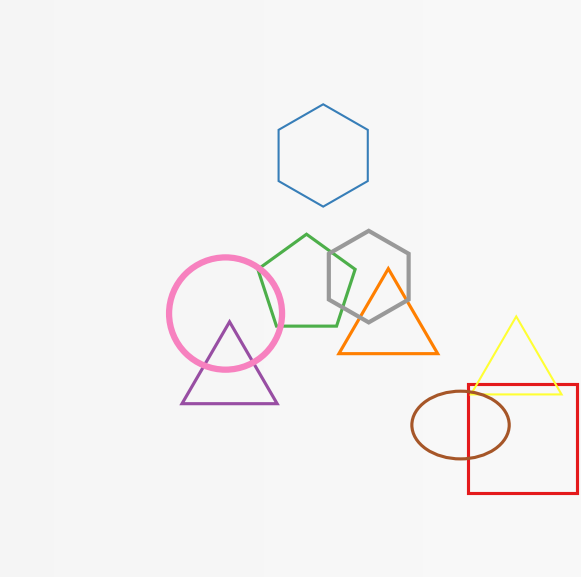[{"shape": "square", "thickness": 1.5, "radius": 0.47, "center": [0.899, 0.24]}, {"shape": "hexagon", "thickness": 1, "radius": 0.44, "center": [0.556, 0.73]}, {"shape": "pentagon", "thickness": 1.5, "radius": 0.44, "center": [0.527, 0.506]}, {"shape": "triangle", "thickness": 1.5, "radius": 0.47, "center": [0.395, 0.347]}, {"shape": "triangle", "thickness": 1.5, "radius": 0.49, "center": [0.668, 0.436]}, {"shape": "triangle", "thickness": 1, "radius": 0.45, "center": [0.888, 0.361]}, {"shape": "oval", "thickness": 1.5, "radius": 0.42, "center": [0.792, 0.263]}, {"shape": "circle", "thickness": 3, "radius": 0.49, "center": [0.388, 0.456]}, {"shape": "hexagon", "thickness": 2, "radius": 0.4, "center": [0.634, 0.52]}]